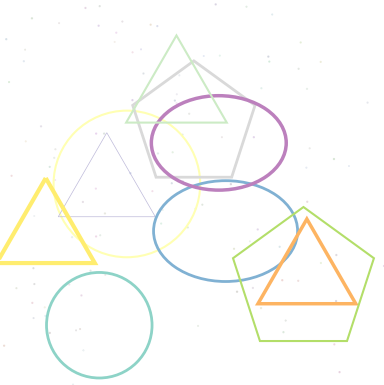[{"shape": "circle", "thickness": 2, "radius": 0.69, "center": [0.258, 0.155]}, {"shape": "circle", "thickness": 1.5, "radius": 0.95, "center": [0.33, 0.522]}, {"shape": "triangle", "thickness": 0.5, "radius": 0.73, "center": [0.277, 0.51]}, {"shape": "oval", "thickness": 2, "radius": 0.94, "center": [0.586, 0.4]}, {"shape": "triangle", "thickness": 2.5, "radius": 0.73, "center": [0.797, 0.284]}, {"shape": "pentagon", "thickness": 1.5, "radius": 0.96, "center": [0.788, 0.27]}, {"shape": "pentagon", "thickness": 2, "radius": 0.84, "center": [0.504, 0.675]}, {"shape": "oval", "thickness": 2.5, "radius": 0.88, "center": [0.568, 0.629]}, {"shape": "triangle", "thickness": 1.5, "radius": 0.75, "center": [0.458, 0.757]}, {"shape": "triangle", "thickness": 3, "radius": 0.74, "center": [0.119, 0.39]}]